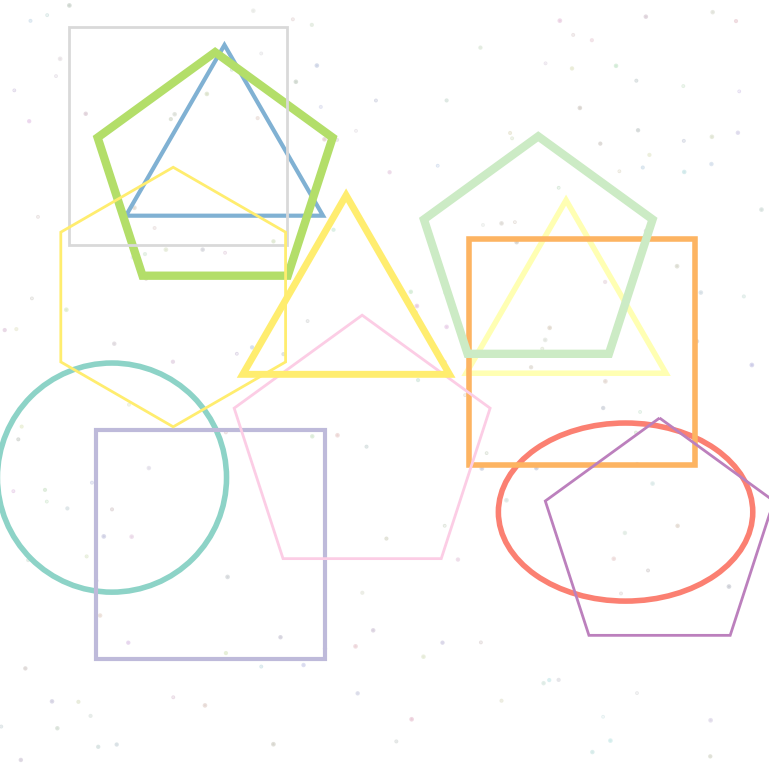[{"shape": "circle", "thickness": 2, "radius": 0.74, "center": [0.145, 0.38]}, {"shape": "triangle", "thickness": 2, "radius": 0.75, "center": [0.735, 0.59]}, {"shape": "square", "thickness": 1.5, "radius": 0.74, "center": [0.273, 0.293]}, {"shape": "oval", "thickness": 2, "radius": 0.83, "center": [0.812, 0.335]}, {"shape": "triangle", "thickness": 1.5, "radius": 0.74, "center": [0.292, 0.794]}, {"shape": "square", "thickness": 2, "radius": 0.73, "center": [0.756, 0.542]}, {"shape": "pentagon", "thickness": 3, "radius": 0.8, "center": [0.279, 0.772]}, {"shape": "pentagon", "thickness": 1, "radius": 0.87, "center": [0.47, 0.416]}, {"shape": "square", "thickness": 1, "radius": 0.71, "center": [0.231, 0.824]}, {"shape": "pentagon", "thickness": 1, "radius": 0.78, "center": [0.857, 0.301]}, {"shape": "pentagon", "thickness": 3, "radius": 0.78, "center": [0.699, 0.667]}, {"shape": "hexagon", "thickness": 1, "radius": 0.84, "center": [0.225, 0.614]}, {"shape": "triangle", "thickness": 2.5, "radius": 0.77, "center": [0.45, 0.591]}]